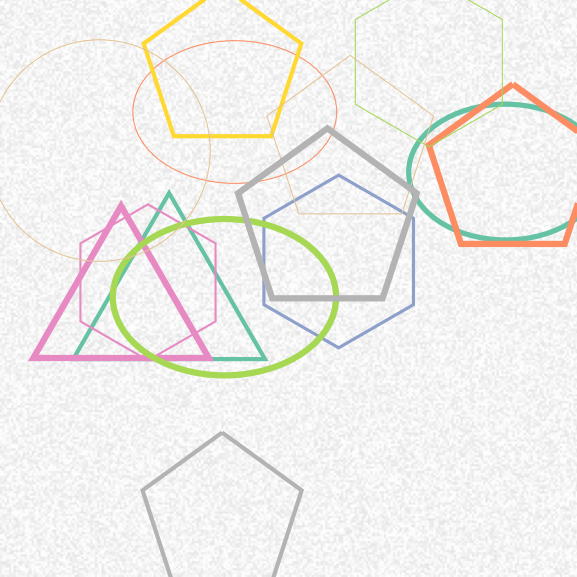[{"shape": "triangle", "thickness": 2, "radius": 0.96, "center": [0.293, 0.473]}, {"shape": "oval", "thickness": 2.5, "radius": 0.84, "center": [0.876, 0.701]}, {"shape": "oval", "thickness": 0.5, "radius": 0.88, "center": [0.407, 0.805]}, {"shape": "pentagon", "thickness": 3, "radius": 0.76, "center": [0.888, 0.7]}, {"shape": "hexagon", "thickness": 1.5, "radius": 0.75, "center": [0.586, 0.546]}, {"shape": "triangle", "thickness": 3, "radius": 0.88, "center": [0.21, 0.467]}, {"shape": "hexagon", "thickness": 1, "radius": 0.68, "center": [0.256, 0.51]}, {"shape": "hexagon", "thickness": 0.5, "radius": 0.73, "center": [0.743, 0.892]}, {"shape": "oval", "thickness": 3, "radius": 0.97, "center": [0.389, 0.485]}, {"shape": "pentagon", "thickness": 2, "radius": 0.72, "center": [0.385, 0.879]}, {"shape": "circle", "thickness": 0.5, "radius": 0.96, "center": [0.172, 0.738]}, {"shape": "pentagon", "thickness": 0.5, "radius": 0.76, "center": [0.606, 0.752]}, {"shape": "pentagon", "thickness": 3, "radius": 0.81, "center": [0.567, 0.614]}, {"shape": "pentagon", "thickness": 2, "radius": 0.72, "center": [0.385, 0.105]}]